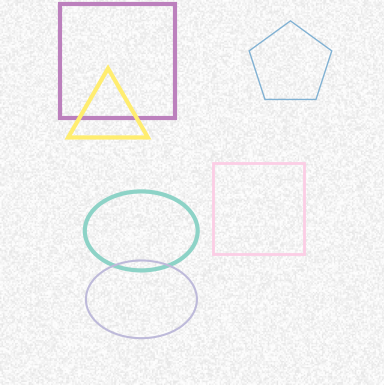[{"shape": "oval", "thickness": 3, "radius": 0.73, "center": [0.367, 0.4]}, {"shape": "oval", "thickness": 1.5, "radius": 0.72, "center": [0.367, 0.222]}, {"shape": "pentagon", "thickness": 1, "radius": 0.56, "center": [0.754, 0.833]}, {"shape": "square", "thickness": 2, "radius": 0.59, "center": [0.672, 0.458]}, {"shape": "square", "thickness": 3, "radius": 0.74, "center": [0.306, 0.842]}, {"shape": "triangle", "thickness": 3, "radius": 0.6, "center": [0.281, 0.703]}]